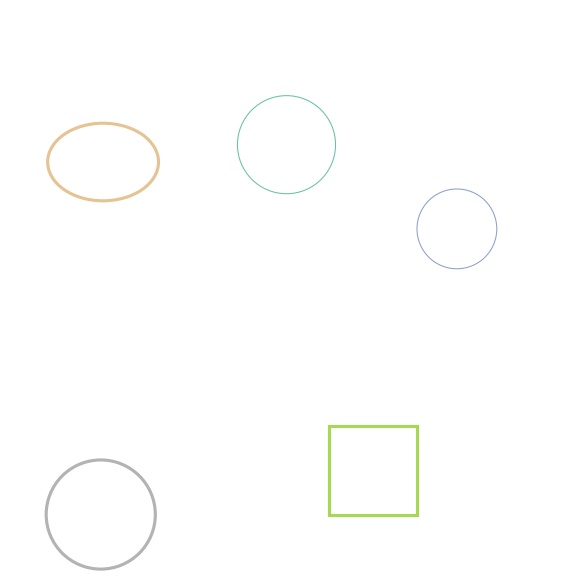[{"shape": "circle", "thickness": 0.5, "radius": 0.42, "center": [0.496, 0.749]}, {"shape": "circle", "thickness": 0.5, "radius": 0.35, "center": [0.791, 0.603]}, {"shape": "square", "thickness": 1.5, "radius": 0.38, "center": [0.646, 0.184]}, {"shape": "oval", "thickness": 1.5, "radius": 0.48, "center": [0.179, 0.719]}, {"shape": "circle", "thickness": 1.5, "radius": 0.47, "center": [0.174, 0.108]}]